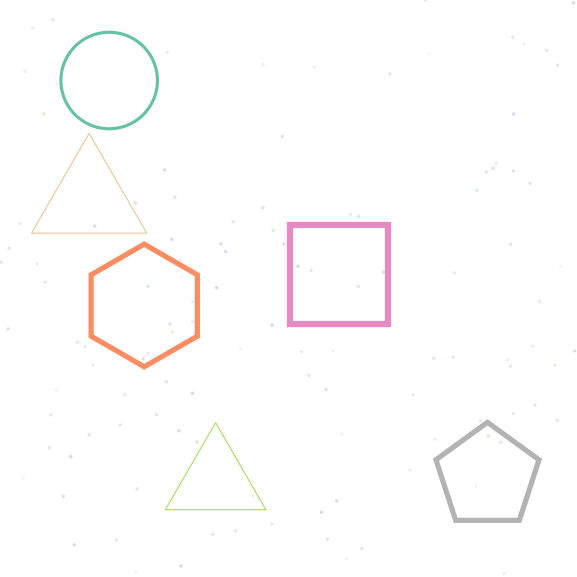[{"shape": "circle", "thickness": 1.5, "radius": 0.42, "center": [0.189, 0.86]}, {"shape": "hexagon", "thickness": 2.5, "radius": 0.53, "center": [0.25, 0.47]}, {"shape": "square", "thickness": 3, "radius": 0.43, "center": [0.587, 0.523]}, {"shape": "triangle", "thickness": 0.5, "radius": 0.5, "center": [0.373, 0.167]}, {"shape": "triangle", "thickness": 0.5, "radius": 0.58, "center": [0.154, 0.653]}, {"shape": "pentagon", "thickness": 2.5, "radius": 0.47, "center": [0.844, 0.174]}]